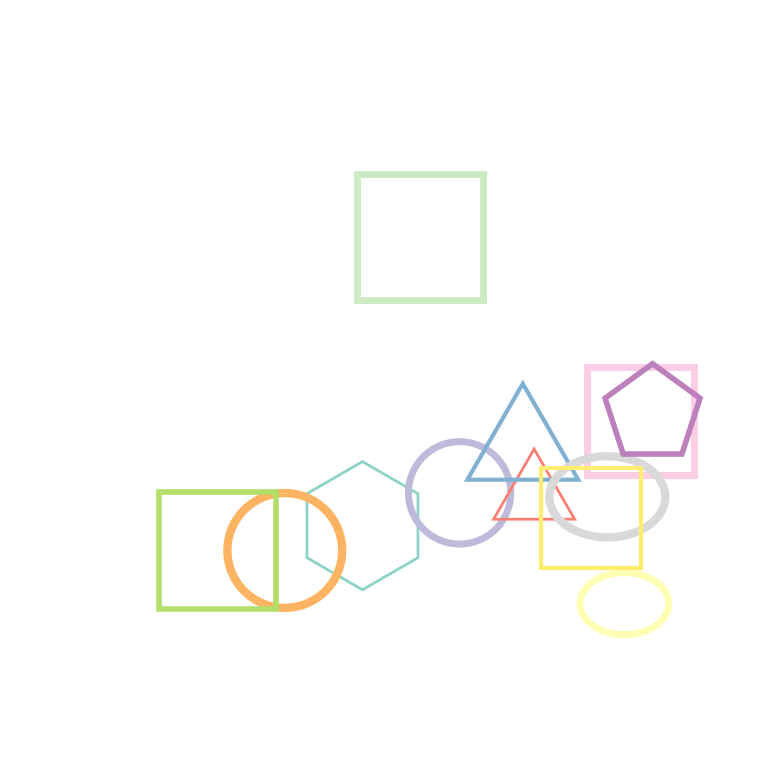[{"shape": "hexagon", "thickness": 1, "radius": 0.42, "center": [0.471, 0.317]}, {"shape": "oval", "thickness": 2.5, "radius": 0.29, "center": [0.811, 0.216]}, {"shape": "circle", "thickness": 2.5, "radius": 0.33, "center": [0.597, 0.36]}, {"shape": "triangle", "thickness": 1, "radius": 0.3, "center": [0.694, 0.356]}, {"shape": "triangle", "thickness": 1.5, "radius": 0.42, "center": [0.679, 0.419]}, {"shape": "circle", "thickness": 3, "radius": 0.37, "center": [0.37, 0.285]}, {"shape": "square", "thickness": 2, "radius": 0.38, "center": [0.282, 0.286]}, {"shape": "square", "thickness": 2.5, "radius": 0.35, "center": [0.832, 0.453]}, {"shape": "oval", "thickness": 3, "radius": 0.38, "center": [0.789, 0.355]}, {"shape": "pentagon", "thickness": 2, "radius": 0.32, "center": [0.847, 0.463]}, {"shape": "square", "thickness": 2.5, "radius": 0.41, "center": [0.546, 0.692]}, {"shape": "square", "thickness": 1.5, "radius": 0.33, "center": [0.767, 0.328]}]